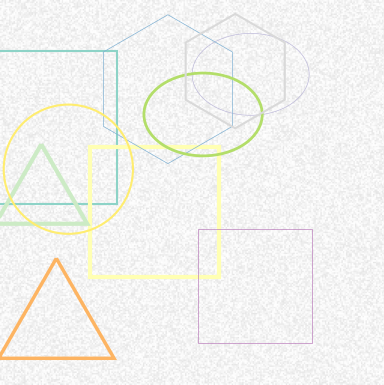[{"shape": "square", "thickness": 1.5, "radius": 0.99, "center": [0.104, 0.67]}, {"shape": "square", "thickness": 3, "radius": 0.84, "center": [0.401, 0.449]}, {"shape": "oval", "thickness": 0.5, "radius": 0.76, "center": [0.651, 0.807]}, {"shape": "hexagon", "thickness": 0.5, "radius": 0.97, "center": [0.436, 0.768]}, {"shape": "triangle", "thickness": 2.5, "radius": 0.87, "center": [0.146, 0.156]}, {"shape": "oval", "thickness": 2, "radius": 0.77, "center": [0.527, 0.703]}, {"shape": "hexagon", "thickness": 1.5, "radius": 0.74, "center": [0.611, 0.815]}, {"shape": "square", "thickness": 0.5, "radius": 0.74, "center": [0.661, 0.256]}, {"shape": "triangle", "thickness": 3, "radius": 0.69, "center": [0.107, 0.488]}, {"shape": "circle", "thickness": 1.5, "radius": 0.84, "center": [0.178, 0.56]}]